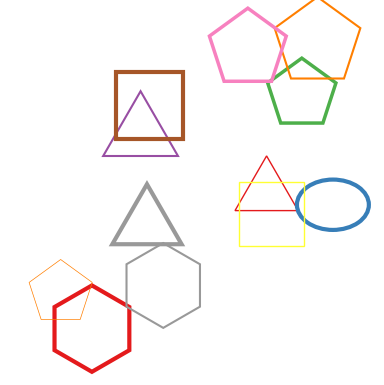[{"shape": "triangle", "thickness": 1, "radius": 0.47, "center": [0.692, 0.5]}, {"shape": "hexagon", "thickness": 3, "radius": 0.56, "center": [0.239, 0.146]}, {"shape": "oval", "thickness": 3, "radius": 0.47, "center": [0.865, 0.468]}, {"shape": "pentagon", "thickness": 2.5, "radius": 0.47, "center": [0.784, 0.756]}, {"shape": "triangle", "thickness": 1.5, "radius": 0.56, "center": [0.365, 0.651]}, {"shape": "pentagon", "thickness": 0.5, "radius": 0.43, "center": [0.158, 0.24]}, {"shape": "pentagon", "thickness": 1.5, "radius": 0.59, "center": [0.825, 0.891]}, {"shape": "square", "thickness": 1, "radius": 0.42, "center": [0.706, 0.444]}, {"shape": "square", "thickness": 3, "radius": 0.43, "center": [0.388, 0.726]}, {"shape": "pentagon", "thickness": 2.5, "radius": 0.52, "center": [0.644, 0.874]}, {"shape": "hexagon", "thickness": 1.5, "radius": 0.55, "center": [0.424, 0.259]}, {"shape": "triangle", "thickness": 3, "radius": 0.52, "center": [0.382, 0.418]}]